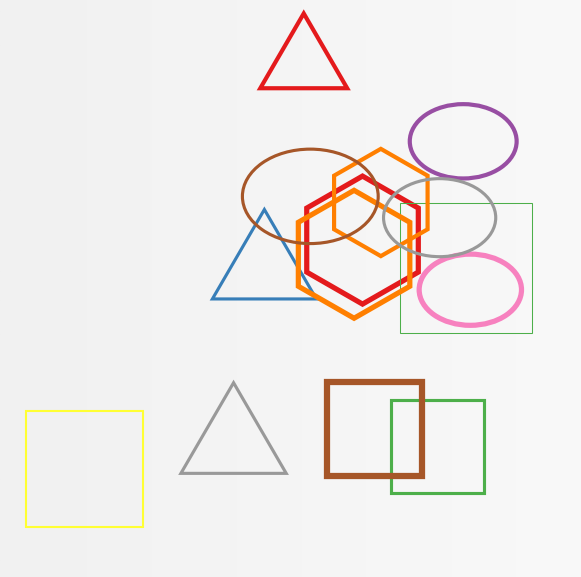[{"shape": "hexagon", "thickness": 2.5, "radius": 0.55, "center": [0.624, 0.583]}, {"shape": "triangle", "thickness": 2, "radius": 0.43, "center": [0.523, 0.889]}, {"shape": "triangle", "thickness": 1.5, "radius": 0.52, "center": [0.455, 0.533]}, {"shape": "square", "thickness": 0.5, "radius": 0.56, "center": [0.802, 0.535]}, {"shape": "square", "thickness": 1.5, "radius": 0.4, "center": [0.753, 0.226]}, {"shape": "oval", "thickness": 2, "radius": 0.46, "center": [0.797, 0.754]}, {"shape": "hexagon", "thickness": 2.5, "radius": 0.55, "center": [0.609, 0.559]}, {"shape": "hexagon", "thickness": 2, "radius": 0.46, "center": [0.655, 0.649]}, {"shape": "square", "thickness": 1, "radius": 0.5, "center": [0.146, 0.187]}, {"shape": "square", "thickness": 3, "radius": 0.41, "center": [0.645, 0.257]}, {"shape": "oval", "thickness": 1.5, "radius": 0.58, "center": [0.534, 0.659]}, {"shape": "oval", "thickness": 2.5, "radius": 0.44, "center": [0.809, 0.497]}, {"shape": "triangle", "thickness": 1.5, "radius": 0.52, "center": [0.402, 0.232]}, {"shape": "oval", "thickness": 1.5, "radius": 0.48, "center": [0.756, 0.622]}]